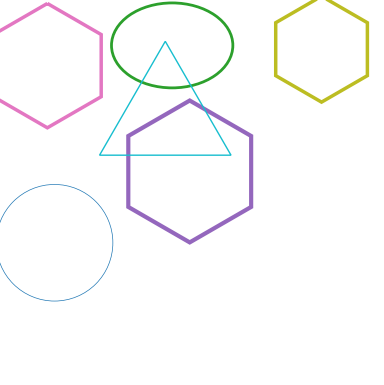[{"shape": "circle", "thickness": 0.5, "radius": 0.76, "center": [0.142, 0.369]}, {"shape": "oval", "thickness": 2, "radius": 0.79, "center": [0.447, 0.882]}, {"shape": "hexagon", "thickness": 3, "radius": 0.92, "center": [0.493, 0.555]}, {"shape": "hexagon", "thickness": 2.5, "radius": 0.81, "center": [0.123, 0.83]}, {"shape": "hexagon", "thickness": 2.5, "radius": 0.69, "center": [0.835, 0.872]}, {"shape": "triangle", "thickness": 1, "radius": 0.99, "center": [0.429, 0.695]}]